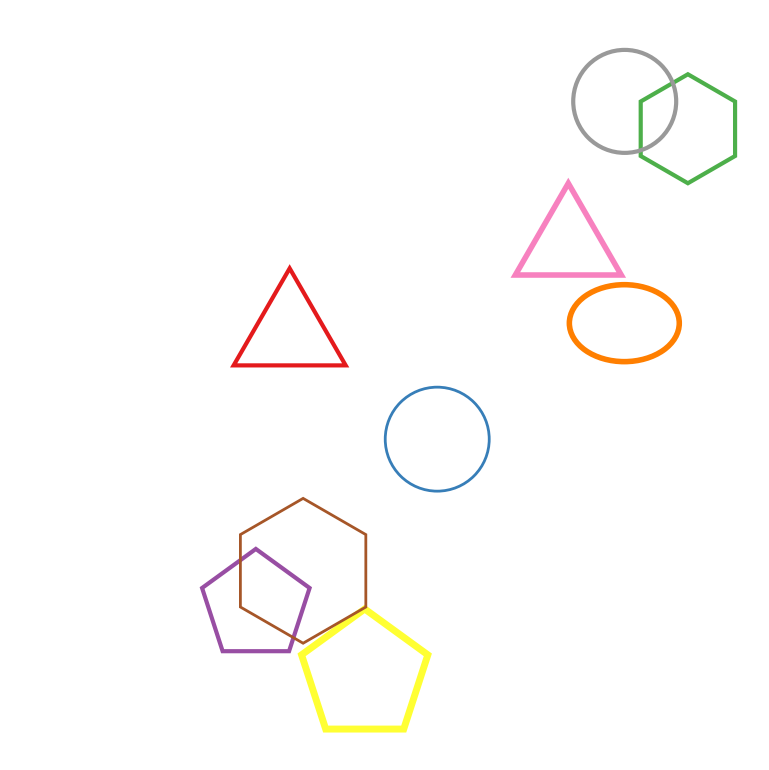[{"shape": "triangle", "thickness": 1.5, "radius": 0.42, "center": [0.376, 0.567]}, {"shape": "circle", "thickness": 1, "radius": 0.34, "center": [0.568, 0.43]}, {"shape": "hexagon", "thickness": 1.5, "radius": 0.35, "center": [0.893, 0.833]}, {"shape": "pentagon", "thickness": 1.5, "radius": 0.37, "center": [0.332, 0.214]}, {"shape": "oval", "thickness": 2, "radius": 0.36, "center": [0.811, 0.58]}, {"shape": "pentagon", "thickness": 2.5, "radius": 0.43, "center": [0.474, 0.123]}, {"shape": "hexagon", "thickness": 1, "radius": 0.47, "center": [0.394, 0.259]}, {"shape": "triangle", "thickness": 2, "radius": 0.4, "center": [0.738, 0.683]}, {"shape": "circle", "thickness": 1.5, "radius": 0.33, "center": [0.811, 0.868]}]